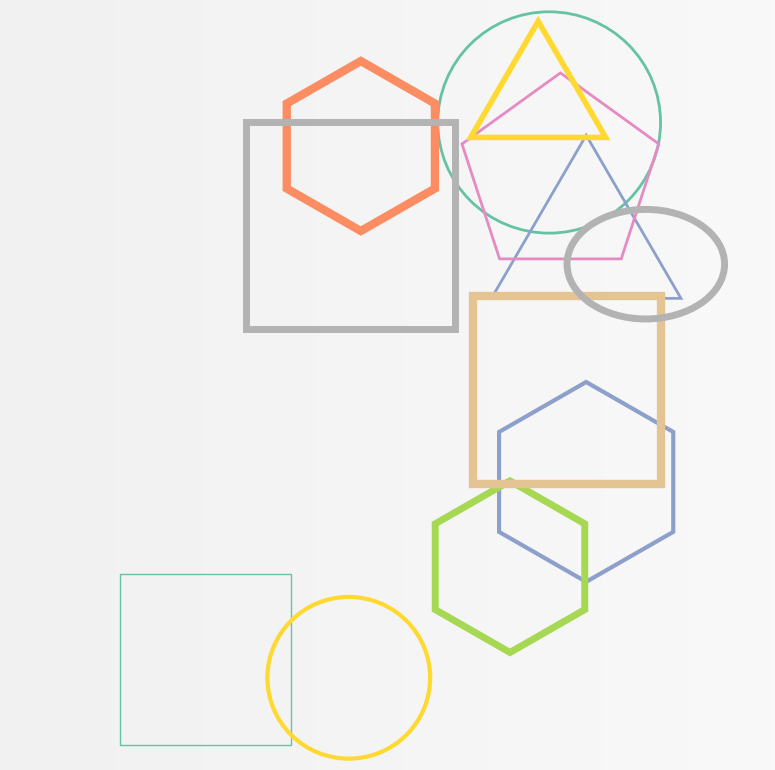[{"shape": "square", "thickness": 0.5, "radius": 0.55, "center": [0.265, 0.144]}, {"shape": "circle", "thickness": 1, "radius": 0.72, "center": [0.709, 0.841]}, {"shape": "hexagon", "thickness": 3, "radius": 0.55, "center": [0.466, 0.81]}, {"shape": "triangle", "thickness": 1, "radius": 0.71, "center": [0.756, 0.683]}, {"shape": "hexagon", "thickness": 1.5, "radius": 0.65, "center": [0.756, 0.374]}, {"shape": "pentagon", "thickness": 1, "radius": 0.67, "center": [0.723, 0.772]}, {"shape": "hexagon", "thickness": 2.5, "radius": 0.56, "center": [0.658, 0.264]}, {"shape": "circle", "thickness": 1.5, "radius": 0.53, "center": [0.45, 0.12]}, {"shape": "triangle", "thickness": 2, "radius": 0.5, "center": [0.694, 0.872]}, {"shape": "square", "thickness": 3, "radius": 0.61, "center": [0.732, 0.494]}, {"shape": "square", "thickness": 2.5, "radius": 0.67, "center": [0.452, 0.707]}, {"shape": "oval", "thickness": 2.5, "radius": 0.51, "center": [0.833, 0.657]}]